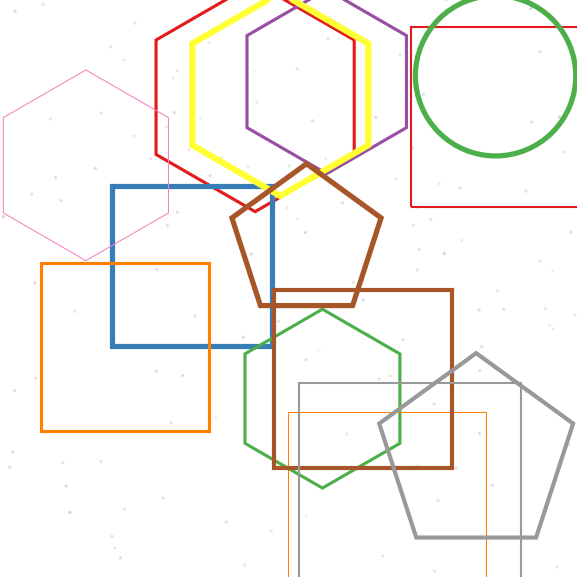[{"shape": "hexagon", "thickness": 1.5, "radius": 0.99, "center": [0.442, 0.831]}, {"shape": "square", "thickness": 1, "radius": 0.78, "center": [0.868, 0.797]}, {"shape": "square", "thickness": 2.5, "radius": 0.69, "center": [0.333, 0.538]}, {"shape": "circle", "thickness": 2.5, "radius": 0.69, "center": [0.858, 0.868]}, {"shape": "hexagon", "thickness": 1.5, "radius": 0.77, "center": [0.558, 0.309]}, {"shape": "hexagon", "thickness": 1.5, "radius": 0.8, "center": [0.566, 0.858]}, {"shape": "square", "thickness": 0.5, "radius": 0.86, "center": [0.67, 0.114]}, {"shape": "square", "thickness": 1.5, "radius": 0.73, "center": [0.216, 0.399]}, {"shape": "hexagon", "thickness": 3, "radius": 0.88, "center": [0.485, 0.836]}, {"shape": "square", "thickness": 2, "radius": 0.77, "center": [0.629, 0.343]}, {"shape": "pentagon", "thickness": 2.5, "radius": 0.68, "center": [0.531, 0.58]}, {"shape": "hexagon", "thickness": 0.5, "radius": 0.83, "center": [0.149, 0.713]}, {"shape": "pentagon", "thickness": 2, "radius": 0.88, "center": [0.825, 0.211]}, {"shape": "square", "thickness": 1, "radius": 0.96, "center": [0.71, 0.145]}]